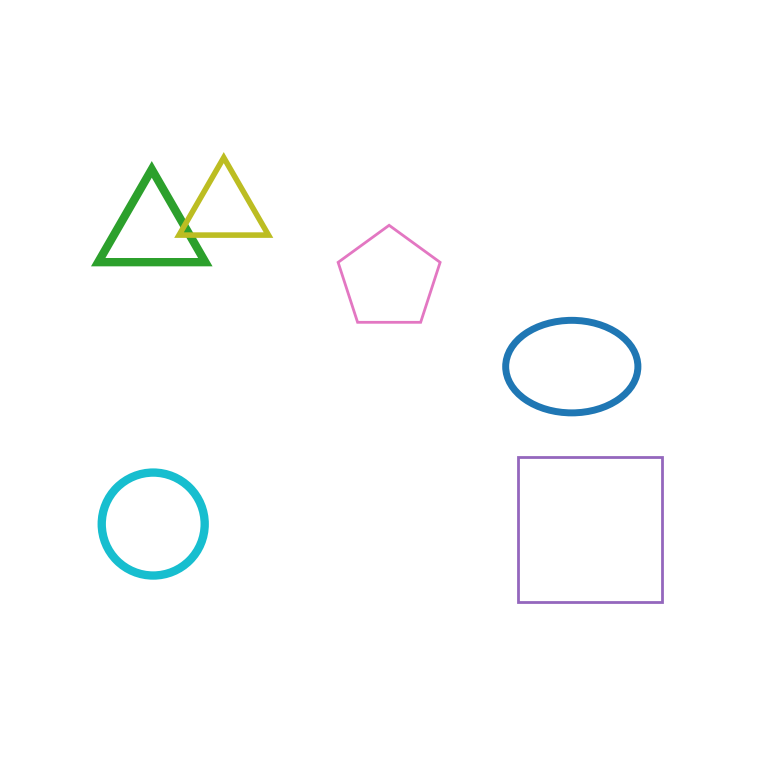[{"shape": "oval", "thickness": 2.5, "radius": 0.43, "center": [0.743, 0.524]}, {"shape": "triangle", "thickness": 3, "radius": 0.4, "center": [0.197, 0.7]}, {"shape": "square", "thickness": 1, "radius": 0.47, "center": [0.766, 0.313]}, {"shape": "pentagon", "thickness": 1, "radius": 0.35, "center": [0.505, 0.638]}, {"shape": "triangle", "thickness": 2, "radius": 0.34, "center": [0.291, 0.728]}, {"shape": "circle", "thickness": 3, "radius": 0.33, "center": [0.199, 0.319]}]